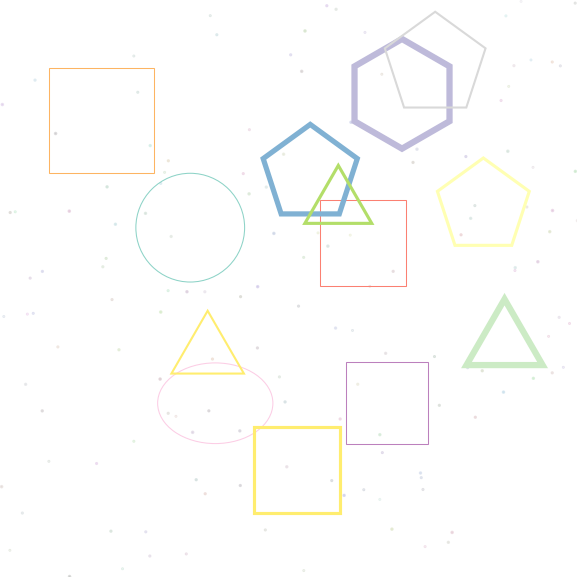[{"shape": "circle", "thickness": 0.5, "radius": 0.47, "center": [0.329, 0.605]}, {"shape": "pentagon", "thickness": 1.5, "radius": 0.42, "center": [0.837, 0.642]}, {"shape": "hexagon", "thickness": 3, "radius": 0.47, "center": [0.696, 0.837]}, {"shape": "square", "thickness": 0.5, "radius": 0.37, "center": [0.628, 0.578]}, {"shape": "pentagon", "thickness": 2.5, "radius": 0.43, "center": [0.537, 0.698]}, {"shape": "square", "thickness": 0.5, "radius": 0.45, "center": [0.177, 0.791]}, {"shape": "triangle", "thickness": 1.5, "radius": 0.33, "center": [0.586, 0.646]}, {"shape": "oval", "thickness": 0.5, "radius": 0.5, "center": [0.373, 0.301]}, {"shape": "pentagon", "thickness": 1, "radius": 0.46, "center": [0.754, 0.887]}, {"shape": "square", "thickness": 0.5, "radius": 0.36, "center": [0.67, 0.301]}, {"shape": "triangle", "thickness": 3, "radius": 0.38, "center": [0.874, 0.405]}, {"shape": "triangle", "thickness": 1, "radius": 0.36, "center": [0.36, 0.388]}, {"shape": "square", "thickness": 1.5, "radius": 0.37, "center": [0.514, 0.185]}]